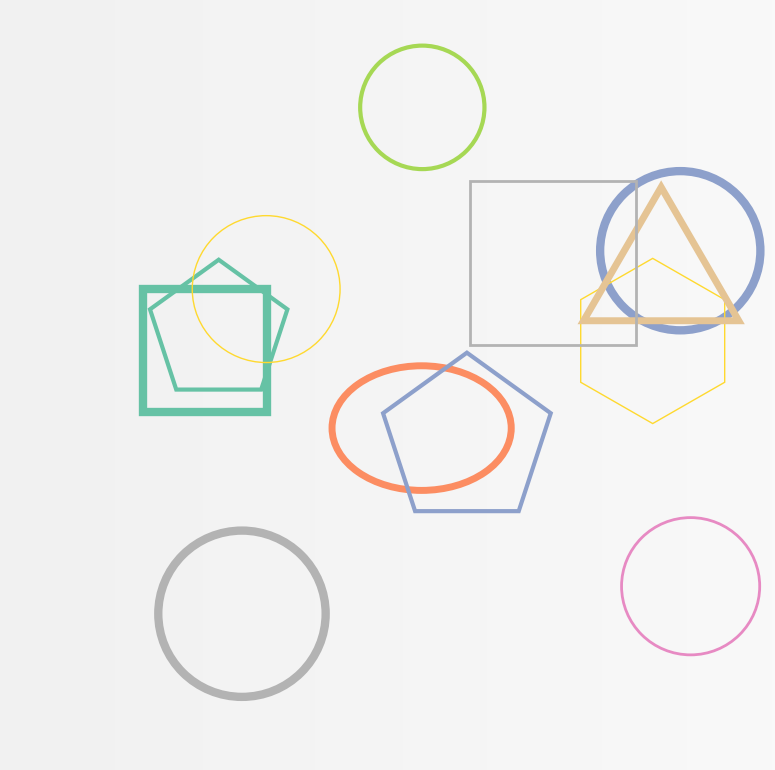[{"shape": "pentagon", "thickness": 1.5, "radius": 0.47, "center": [0.282, 0.569]}, {"shape": "square", "thickness": 3, "radius": 0.4, "center": [0.265, 0.545]}, {"shape": "oval", "thickness": 2.5, "radius": 0.58, "center": [0.544, 0.444]}, {"shape": "circle", "thickness": 3, "radius": 0.52, "center": [0.878, 0.674]}, {"shape": "pentagon", "thickness": 1.5, "radius": 0.57, "center": [0.602, 0.428]}, {"shape": "circle", "thickness": 1, "radius": 0.45, "center": [0.891, 0.239]}, {"shape": "circle", "thickness": 1.5, "radius": 0.4, "center": [0.545, 0.861]}, {"shape": "hexagon", "thickness": 0.5, "radius": 0.54, "center": [0.842, 0.557]}, {"shape": "circle", "thickness": 0.5, "radius": 0.48, "center": [0.343, 0.625]}, {"shape": "triangle", "thickness": 2.5, "radius": 0.58, "center": [0.853, 0.641]}, {"shape": "square", "thickness": 1, "radius": 0.53, "center": [0.713, 0.659]}, {"shape": "circle", "thickness": 3, "radius": 0.54, "center": [0.312, 0.203]}]